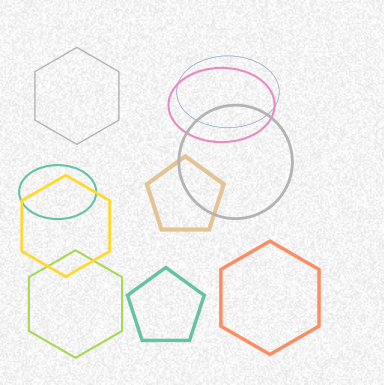[{"shape": "oval", "thickness": 1.5, "radius": 0.5, "center": [0.15, 0.501]}, {"shape": "pentagon", "thickness": 2.5, "radius": 0.52, "center": [0.431, 0.201]}, {"shape": "hexagon", "thickness": 2.5, "radius": 0.74, "center": [0.701, 0.226]}, {"shape": "oval", "thickness": 0.5, "radius": 0.67, "center": [0.592, 0.762]}, {"shape": "oval", "thickness": 1.5, "radius": 0.69, "center": [0.576, 0.727]}, {"shape": "hexagon", "thickness": 1.5, "radius": 0.7, "center": [0.196, 0.21]}, {"shape": "hexagon", "thickness": 2, "radius": 0.66, "center": [0.171, 0.413]}, {"shape": "pentagon", "thickness": 3, "radius": 0.53, "center": [0.481, 0.489]}, {"shape": "hexagon", "thickness": 1, "radius": 0.63, "center": [0.2, 0.751]}, {"shape": "circle", "thickness": 2, "radius": 0.74, "center": [0.612, 0.58]}]